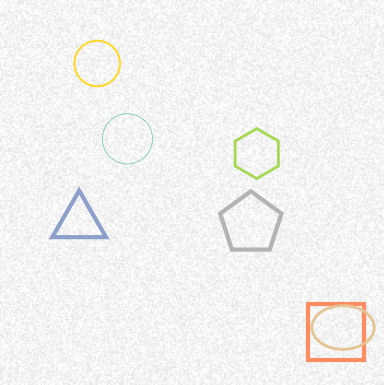[{"shape": "circle", "thickness": 0.5, "radius": 0.33, "center": [0.331, 0.639]}, {"shape": "square", "thickness": 3, "radius": 0.37, "center": [0.873, 0.138]}, {"shape": "triangle", "thickness": 3, "radius": 0.4, "center": [0.206, 0.424]}, {"shape": "hexagon", "thickness": 2, "radius": 0.32, "center": [0.667, 0.601]}, {"shape": "circle", "thickness": 1.5, "radius": 0.3, "center": [0.252, 0.835]}, {"shape": "oval", "thickness": 2, "radius": 0.41, "center": [0.891, 0.149]}, {"shape": "pentagon", "thickness": 3, "radius": 0.42, "center": [0.651, 0.419]}]